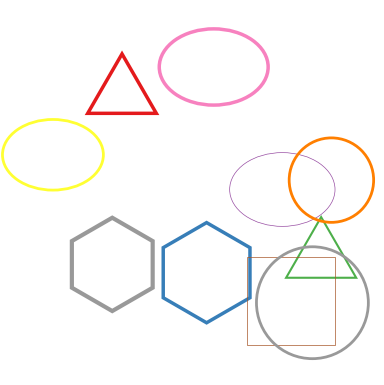[{"shape": "triangle", "thickness": 2.5, "radius": 0.51, "center": [0.317, 0.757]}, {"shape": "hexagon", "thickness": 2.5, "radius": 0.65, "center": [0.537, 0.292]}, {"shape": "triangle", "thickness": 1.5, "radius": 0.53, "center": [0.834, 0.331]}, {"shape": "oval", "thickness": 0.5, "radius": 0.68, "center": [0.733, 0.508]}, {"shape": "circle", "thickness": 2, "radius": 0.55, "center": [0.861, 0.532]}, {"shape": "oval", "thickness": 2, "radius": 0.66, "center": [0.137, 0.598]}, {"shape": "square", "thickness": 0.5, "radius": 0.57, "center": [0.756, 0.219]}, {"shape": "oval", "thickness": 2.5, "radius": 0.71, "center": [0.555, 0.826]}, {"shape": "circle", "thickness": 2, "radius": 0.73, "center": [0.811, 0.214]}, {"shape": "hexagon", "thickness": 3, "radius": 0.61, "center": [0.292, 0.313]}]